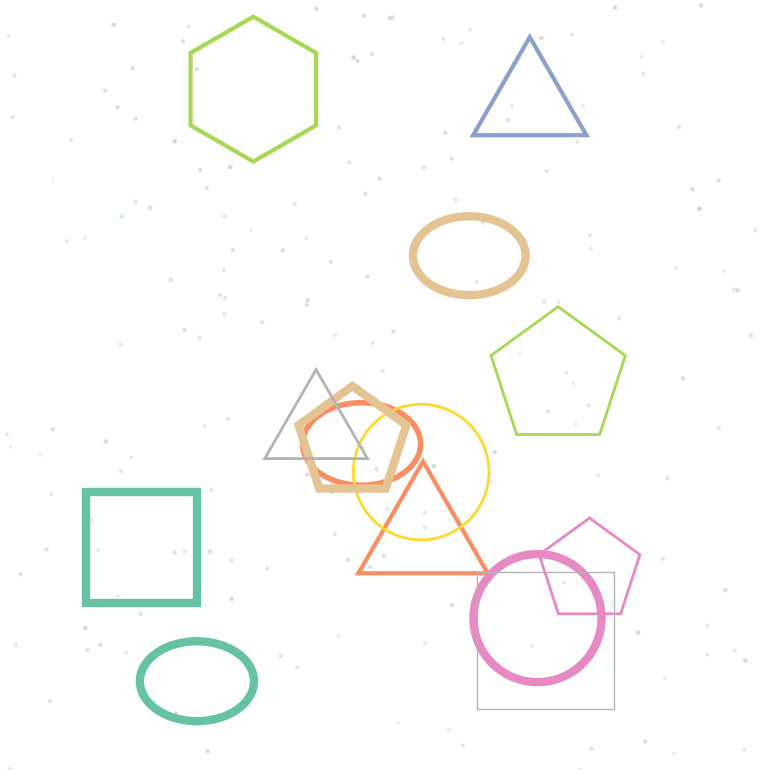[{"shape": "oval", "thickness": 3, "radius": 0.37, "center": [0.256, 0.115]}, {"shape": "square", "thickness": 3, "radius": 0.36, "center": [0.183, 0.289]}, {"shape": "triangle", "thickness": 1.5, "radius": 0.48, "center": [0.549, 0.304]}, {"shape": "oval", "thickness": 2, "radius": 0.38, "center": [0.47, 0.423]}, {"shape": "triangle", "thickness": 1.5, "radius": 0.42, "center": [0.688, 0.867]}, {"shape": "circle", "thickness": 3, "radius": 0.42, "center": [0.698, 0.197]}, {"shape": "pentagon", "thickness": 1, "radius": 0.34, "center": [0.766, 0.258]}, {"shape": "pentagon", "thickness": 1, "radius": 0.46, "center": [0.725, 0.51]}, {"shape": "hexagon", "thickness": 1.5, "radius": 0.47, "center": [0.329, 0.884]}, {"shape": "circle", "thickness": 1, "radius": 0.44, "center": [0.547, 0.387]}, {"shape": "oval", "thickness": 3, "radius": 0.37, "center": [0.609, 0.668]}, {"shape": "pentagon", "thickness": 3, "radius": 0.37, "center": [0.458, 0.425]}, {"shape": "square", "thickness": 0.5, "radius": 0.44, "center": [0.709, 0.169]}, {"shape": "triangle", "thickness": 1, "radius": 0.39, "center": [0.41, 0.443]}]